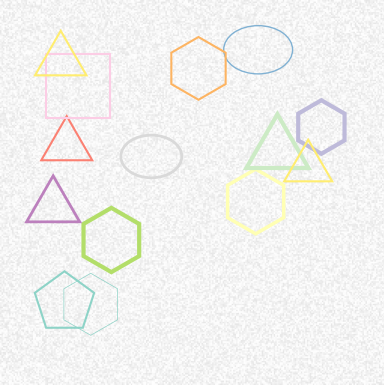[{"shape": "hexagon", "thickness": 0.5, "radius": 0.4, "center": [0.236, 0.21]}, {"shape": "pentagon", "thickness": 1.5, "radius": 0.41, "center": [0.167, 0.214]}, {"shape": "hexagon", "thickness": 2.5, "radius": 0.42, "center": [0.664, 0.477]}, {"shape": "hexagon", "thickness": 3, "radius": 0.35, "center": [0.835, 0.67]}, {"shape": "triangle", "thickness": 1.5, "radius": 0.38, "center": [0.173, 0.622]}, {"shape": "oval", "thickness": 1, "radius": 0.45, "center": [0.671, 0.871]}, {"shape": "hexagon", "thickness": 1.5, "radius": 0.41, "center": [0.516, 0.822]}, {"shape": "hexagon", "thickness": 3, "radius": 0.42, "center": [0.289, 0.377]}, {"shape": "square", "thickness": 1.5, "radius": 0.42, "center": [0.202, 0.777]}, {"shape": "oval", "thickness": 2, "radius": 0.4, "center": [0.393, 0.594]}, {"shape": "triangle", "thickness": 2, "radius": 0.4, "center": [0.138, 0.464]}, {"shape": "triangle", "thickness": 3, "radius": 0.47, "center": [0.721, 0.61]}, {"shape": "triangle", "thickness": 1.5, "radius": 0.39, "center": [0.158, 0.843]}, {"shape": "triangle", "thickness": 1.5, "radius": 0.36, "center": [0.8, 0.565]}]